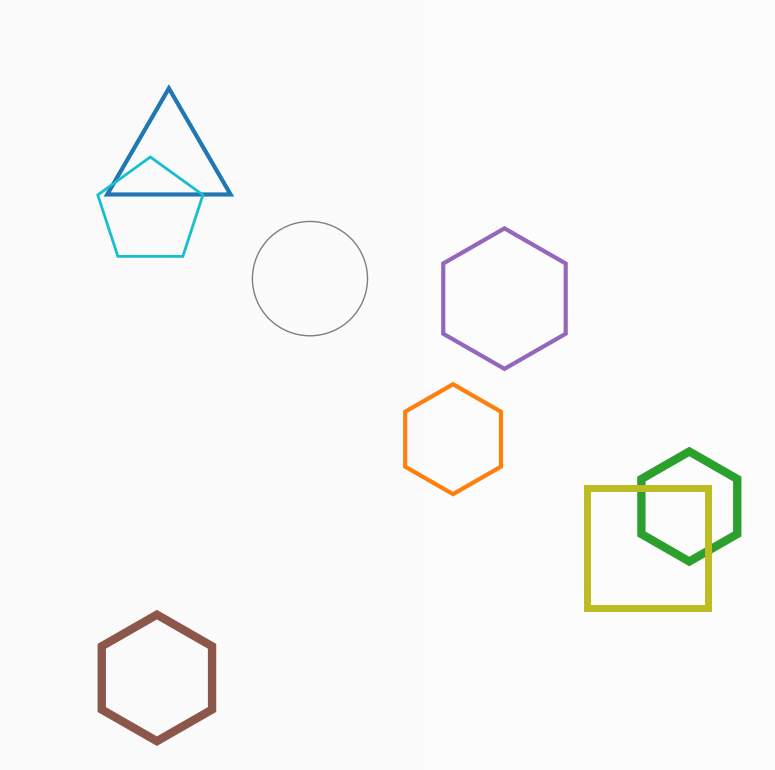[{"shape": "triangle", "thickness": 1.5, "radius": 0.46, "center": [0.218, 0.793]}, {"shape": "hexagon", "thickness": 1.5, "radius": 0.36, "center": [0.585, 0.43]}, {"shape": "hexagon", "thickness": 3, "radius": 0.36, "center": [0.889, 0.342]}, {"shape": "hexagon", "thickness": 1.5, "radius": 0.46, "center": [0.651, 0.612]}, {"shape": "hexagon", "thickness": 3, "radius": 0.41, "center": [0.202, 0.12]}, {"shape": "circle", "thickness": 0.5, "radius": 0.37, "center": [0.4, 0.638]}, {"shape": "square", "thickness": 2.5, "radius": 0.39, "center": [0.836, 0.288]}, {"shape": "pentagon", "thickness": 1, "radius": 0.36, "center": [0.194, 0.725]}]